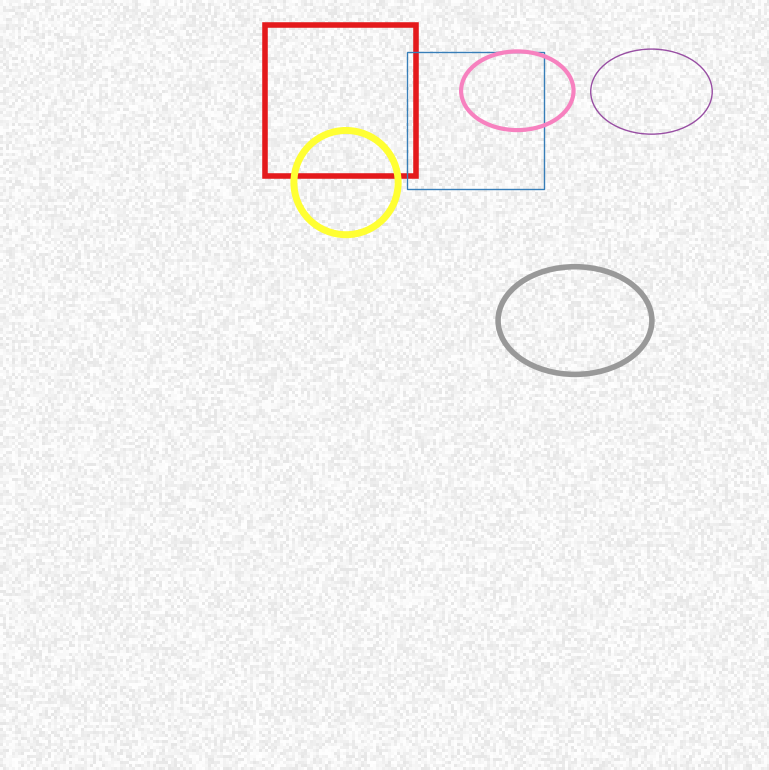[{"shape": "square", "thickness": 2, "radius": 0.49, "center": [0.442, 0.87]}, {"shape": "square", "thickness": 0.5, "radius": 0.44, "center": [0.617, 0.844]}, {"shape": "oval", "thickness": 0.5, "radius": 0.39, "center": [0.846, 0.881]}, {"shape": "circle", "thickness": 2.5, "radius": 0.34, "center": [0.449, 0.763]}, {"shape": "oval", "thickness": 1.5, "radius": 0.37, "center": [0.672, 0.882]}, {"shape": "oval", "thickness": 2, "radius": 0.5, "center": [0.747, 0.584]}]